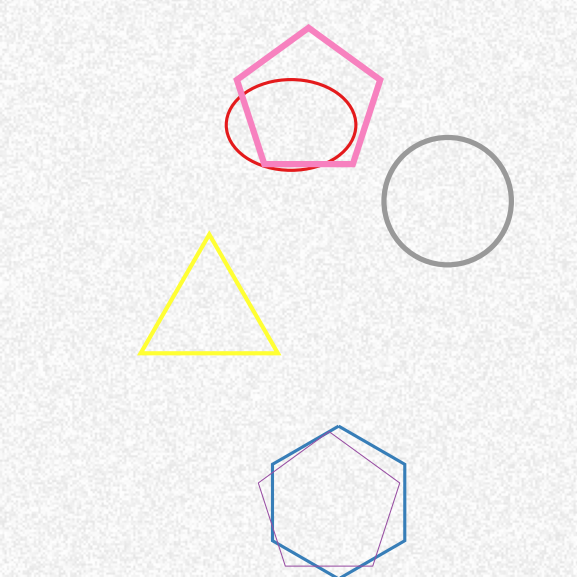[{"shape": "oval", "thickness": 1.5, "radius": 0.56, "center": [0.504, 0.783]}, {"shape": "hexagon", "thickness": 1.5, "radius": 0.66, "center": [0.586, 0.129]}, {"shape": "pentagon", "thickness": 0.5, "radius": 0.64, "center": [0.57, 0.123]}, {"shape": "triangle", "thickness": 2, "radius": 0.69, "center": [0.362, 0.456]}, {"shape": "pentagon", "thickness": 3, "radius": 0.65, "center": [0.534, 0.82]}, {"shape": "circle", "thickness": 2.5, "radius": 0.55, "center": [0.775, 0.651]}]